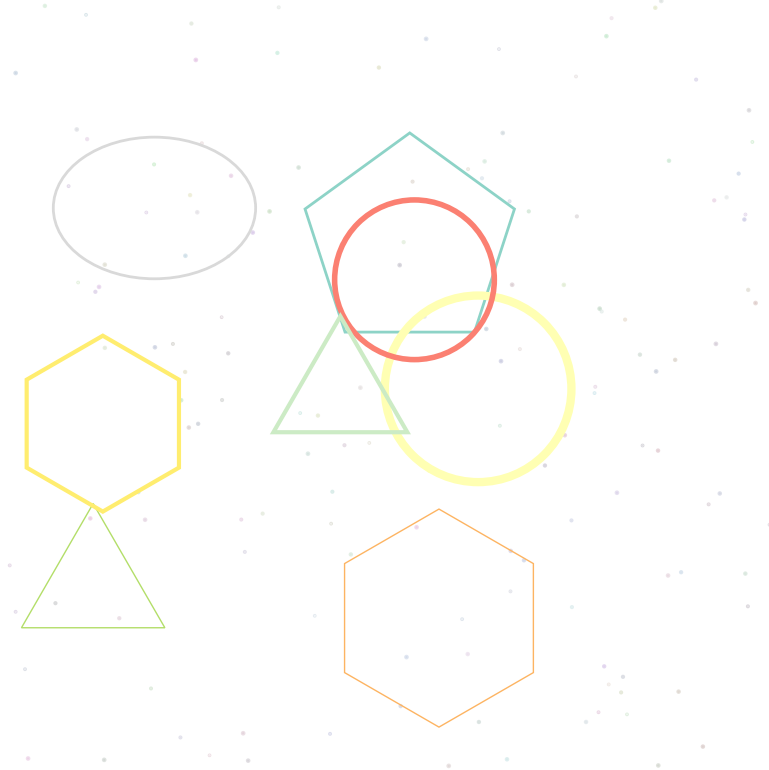[{"shape": "pentagon", "thickness": 1, "radius": 0.71, "center": [0.532, 0.684]}, {"shape": "circle", "thickness": 3, "radius": 0.61, "center": [0.621, 0.495]}, {"shape": "circle", "thickness": 2, "radius": 0.52, "center": [0.538, 0.637]}, {"shape": "hexagon", "thickness": 0.5, "radius": 0.71, "center": [0.57, 0.197]}, {"shape": "triangle", "thickness": 0.5, "radius": 0.54, "center": [0.121, 0.238]}, {"shape": "oval", "thickness": 1, "radius": 0.66, "center": [0.201, 0.73]}, {"shape": "triangle", "thickness": 1.5, "radius": 0.5, "center": [0.442, 0.489]}, {"shape": "hexagon", "thickness": 1.5, "radius": 0.57, "center": [0.134, 0.45]}]